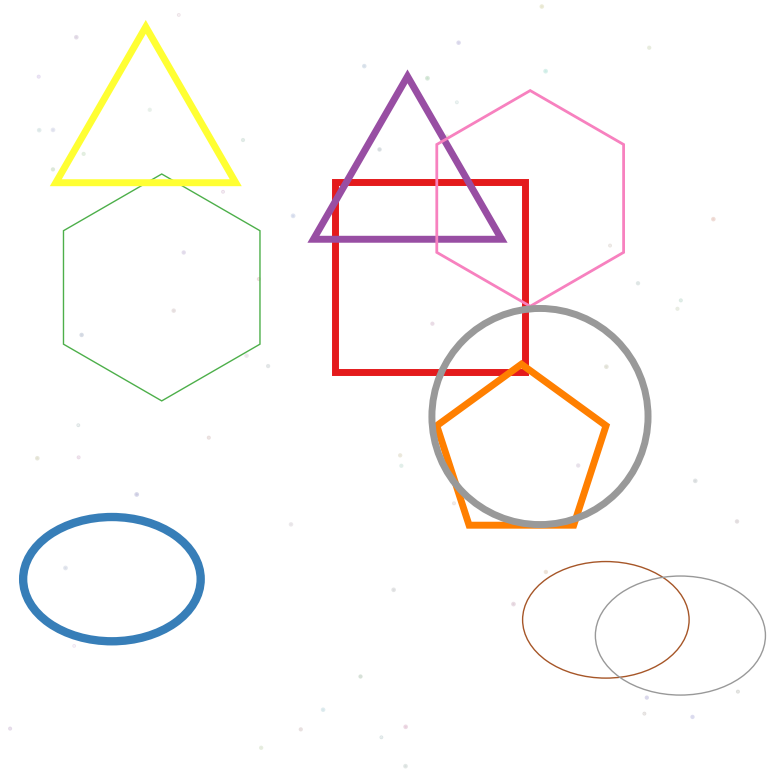[{"shape": "square", "thickness": 2.5, "radius": 0.62, "center": [0.558, 0.64]}, {"shape": "oval", "thickness": 3, "radius": 0.58, "center": [0.145, 0.248]}, {"shape": "hexagon", "thickness": 0.5, "radius": 0.74, "center": [0.21, 0.627]}, {"shape": "triangle", "thickness": 2.5, "radius": 0.71, "center": [0.529, 0.76]}, {"shape": "pentagon", "thickness": 2.5, "radius": 0.58, "center": [0.677, 0.411]}, {"shape": "triangle", "thickness": 2.5, "radius": 0.67, "center": [0.189, 0.83]}, {"shape": "oval", "thickness": 0.5, "radius": 0.54, "center": [0.787, 0.195]}, {"shape": "hexagon", "thickness": 1, "radius": 0.7, "center": [0.689, 0.742]}, {"shape": "circle", "thickness": 2.5, "radius": 0.7, "center": [0.701, 0.459]}, {"shape": "oval", "thickness": 0.5, "radius": 0.55, "center": [0.884, 0.175]}]